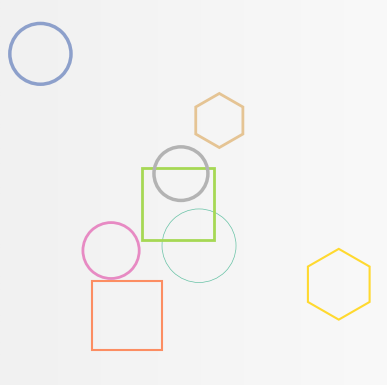[{"shape": "circle", "thickness": 0.5, "radius": 0.48, "center": [0.514, 0.362]}, {"shape": "square", "thickness": 1.5, "radius": 0.45, "center": [0.328, 0.18]}, {"shape": "circle", "thickness": 2.5, "radius": 0.39, "center": [0.104, 0.86]}, {"shape": "circle", "thickness": 2, "radius": 0.36, "center": [0.287, 0.349]}, {"shape": "square", "thickness": 2, "radius": 0.46, "center": [0.459, 0.47]}, {"shape": "hexagon", "thickness": 1.5, "radius": 0.46, "center": [0.874, 0.262]}, {"shape": "hexagon", "thickness": 2, "radius": 0.35, "center": [0.566, 0.687]}, {"shape": "circle", "thickness": 2.5, "radius": 0.35, "center": [0.467, 0.549]}]